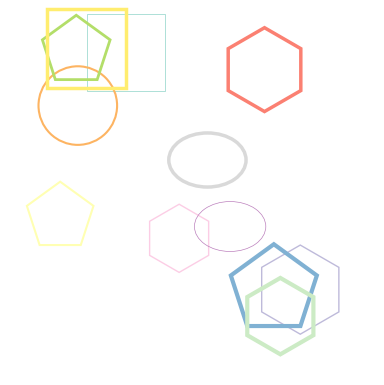[{"shape": "square", "thickness": 0.5, "radius": 0.5, "center": [0.327, 0.863]}, {"shape": "pentagon", "thickness": 1.5, "radius": 0.45, "center": [0.156, 0.437]}, {"shape": "hexagon", "thickness": 1, "radius": 0.58, "center": [0.78, 0.248]}, {"shape": "hexagon", "thickness": 2.5, "radius": 0.54, "center": [0.687, 0.819]}, {"shape": "pentagon", "thickness": 3, "radius": 0.59, "center": [0.711, 0.248]}, {"shape": "circle", "thickness": 1.5, "radius": 0.51, "center": [0.202, 0.726]}, {"shape": "pentagon", "thickness": 2, "radius": 0.46, "center": [0.198, 0.868]}, {"shape": "hexagon", "thickness": 1, "radius": 0.44, "center": [0.465, 0.381]}, {"shape": "oval", "thickness": 2.5, "radius": 0.5, "center": [0.539, 0.584]}, {"shape": "oval", "thickness": 0.5, "radius": 0.46, "center": [0.598, 0.412]}, {"shape": "hexagon", "thickness": 3, "radius": 0.5, "center": [0.728, 0.179]}, {"shape": "square", "thickness": 2.5, "radius": 0.52, "center": [0.225, 0.874]}]